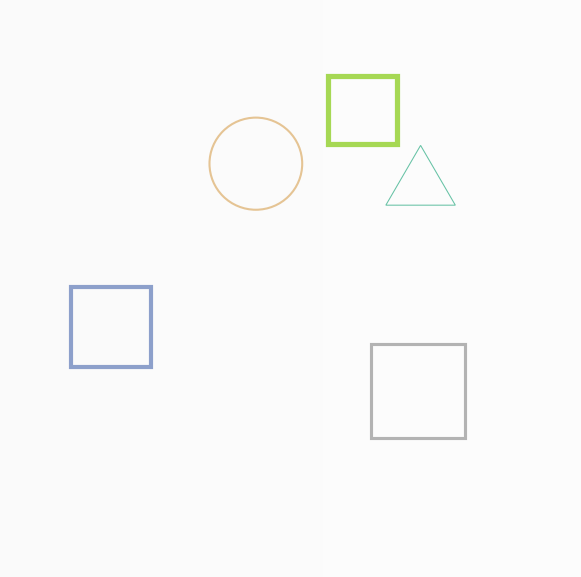[{"shape": "triangle", "thickness": 0.5, "radius": 0.35, "center": [0.724, 0.678]}, {"shape": "square", "thickness": 2, "radius": 0.35, "center": [0.191, 0.433]}, {"shape": "square", "thickness": 2.5, "radius": 0.29, "center": [0.623, 0.808]}, {"shape": "circle", "thickness": 1, "radius": 0.4, "center": [0.44, 0.716]}, {"shape": "square", "thickness": 1.5, "radius": 0.41, "center": [0.719, 0.322]}]